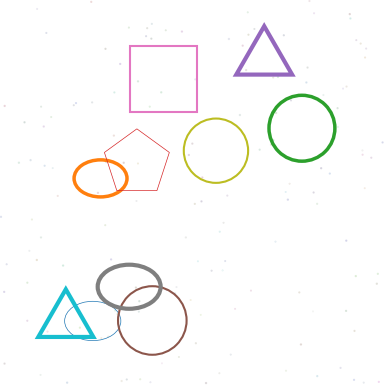[{"shape": "oval", "thickness": 0.5, "radius": 0.36, "center": [0.241, 0.166]}, {"shape": "oval", "thickness": 2.5, "radius": 0.34, "center": [0.261, 0.537]}, {"shape": "circle", "thickness": 2.5, "radius": 0.43, "center": [0.784, 0.667]}, {"shape": "pentagon", "thickness": 0.5, "radius": 0.44, "center": [0.356, 0.577]}, {"shape": "triangle", "thickness": 3, "radius": 0.42, "center": [0.686, 0.848]}, {"shape": "circle", "thickness": 1.5, "radius": 0.45, "center": [0.396, 0.168]}, {"shape": "square", "thickness": 1.5, "radius": 0.43, "center": [0.425, 0.794]}, {"shape": "oval", "thickness": 3, "radius": 0.41, "center": [0.335, 0.255]}, {"shape": "circle", "thickness": 1.5, "radius": 0.42, "center": [0.561, 0.609]}, {"shape": "triangle", "thickness": 3, "radius": 0.41, "center": [0.171, 0.166]}]